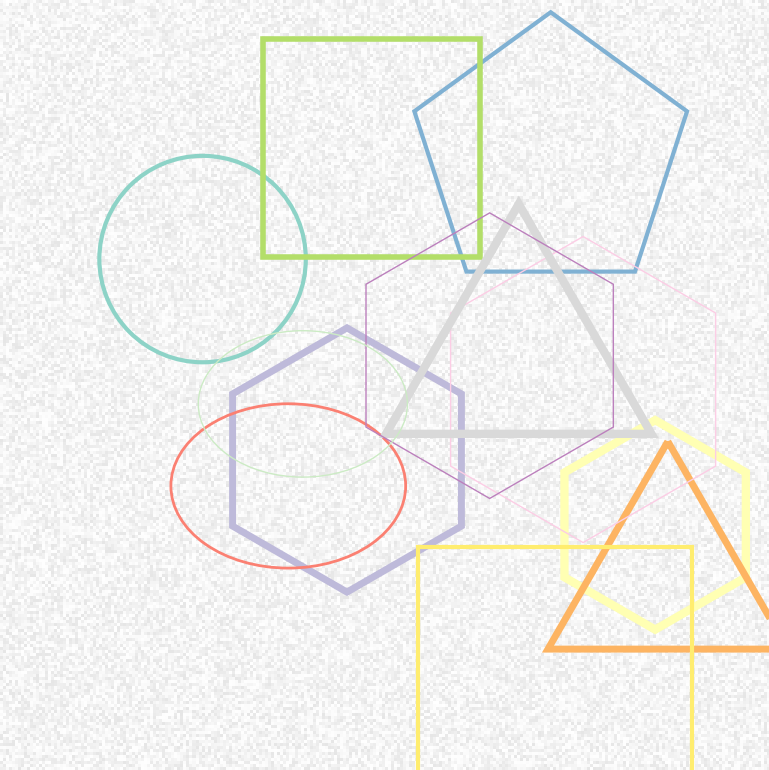[{"shape": "circle", "thickness": 1.5, "radius": 0.67, "center": [0.263, 0.664]}, {"shape": "hexagon", "thickness": 3, "radius": 0.68, "center": [0.851, 0.318]}, {"shape": "hexagon", "thickness": 2.5, "radius": 0.86, "center": [0.451, 0.403]}, {"shape": "oval", "thickness": 1, "radius": 0.76, "center": [0.374, 0.369]}, {"shape": "pentagon", "thickness": 1.5, "radius": 0.93, "center": [0.715, 0.798]}, {"shape": "triangle", "thickness": 2.5, "radius": 0.9, "center": [0.867, 0.247]}, {"shape": "square", "thickness": 2, "radius": 0.71, "center": [0.483, 0.808]}, {"shape": "hexagon", "thickness": 0.5, "radius": 0.99, "center": [0.757, 0.494]}, {"shape": "triangle", "thickness": 3, "radius": 1.0, "center": [0.674, 0.536]}, {"shape": "hexagon", "thickness": 0.5, "radius": 0.93, "center": [0.636, 0.538]}, {"shape": "oval", "thickness": 0.5, "radius": 0.68, "center": [0.393, 0.475]}, {"shape": "square", "thickness": 1.5, "radius": 0.89, "center": [0.721, 0.111]}]